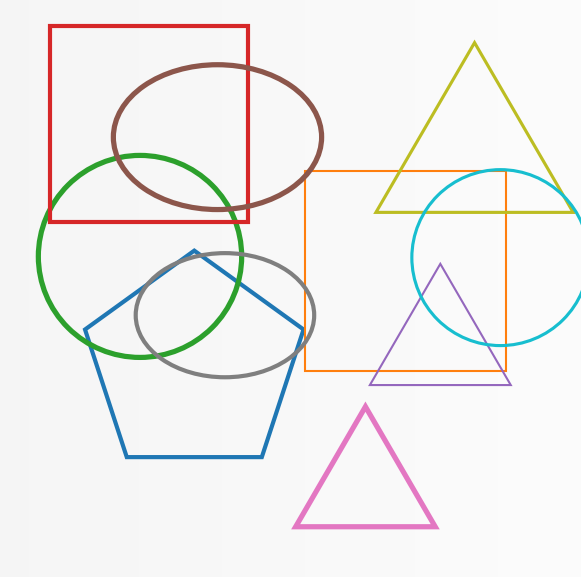[{"shape": "pentagon", "thickness": 2, "radius": 0.99, "center": [0.334, 0.367]}, {"shape": "square", "thickness": 1, "radius": 0.87, "center": [0.697, 0.531]}, {"shape": "circle", "thickness": 2.5, "radius": 0.87, "center": [0.241, 0.555]}, {"shape": "square", "thickness": 2, "radius": 0.85, "center": [0.256, 0.785]}, {"shape": "triangle", "thickness": 1, "radius": 0.7, "center": [0.758, 0.402]}, {"shape": "oval", "thickness": 2.5, "radius": 0.9, "center": [0.374, 0.762]}, {"shape": "triangle", "thickness": 2.5, "radius": 0.69, "center": [0.629, 0.156]}, {"shape": "oval", "thickness": 2, "radius": 0.77, "center": [0.387, 0.453]}, {"shape": "triangle", "thickness": 1.5, "radius": 0.98, "center": [0.816, 0.729]}, {"shape": "circle", "thickness": 1.5, "radius": 0.76, "center": [0.861, 0.553]}]